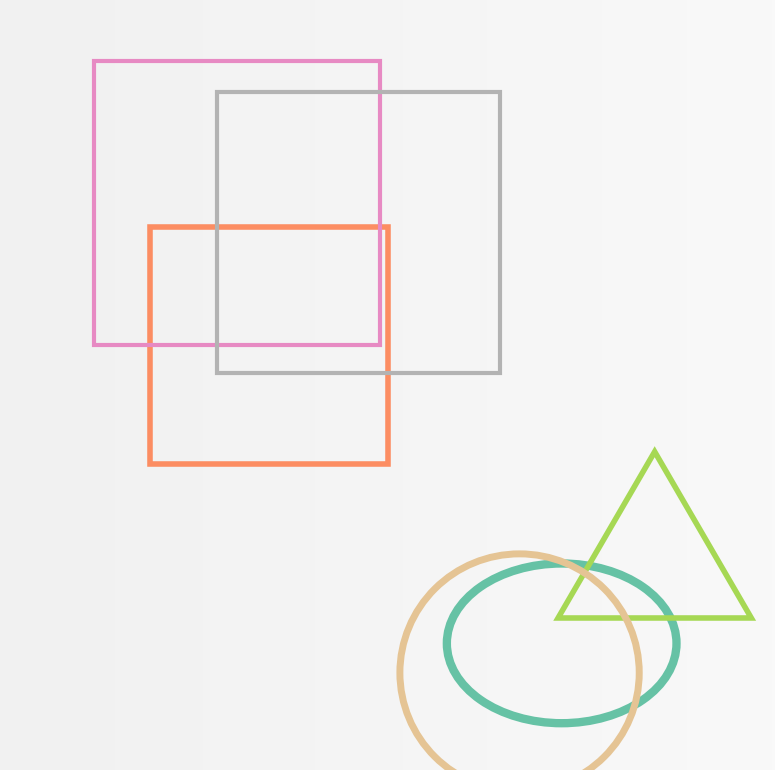[{"shape": "oval", "thickness": 3, "radius": 0.74, "center": [0.725, 0.164]}, {"shape": "square", "thickness": 2, "radius": 0.77, "center": [0.347, 0.551]}, {"shape": "square", "thickness": 1.5, "radius": 0.92, "center": [0.306, 0.736]}, {"shape": "triangle", "thickness": 2, "radius": 0.72, "center": [0.845, 0.269]}, {"shape": "circle", "thickness": 2.5, "radius": 0.77, "center": [0.67, 0.126]}, {"shape": "square", "thickness": 1.5, "radius": 0.91, "center": [0.462, 0.698]}]